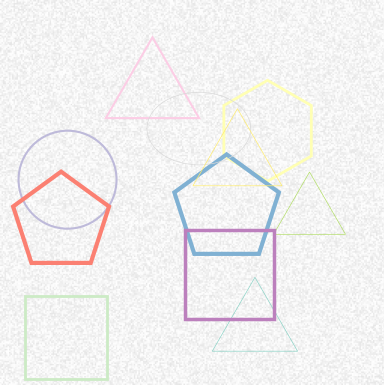[{"shape": "triangle", "thickness": 0.5, "radius": 0.64, "center": [0.662, 0.152]}, {"shape": "hexagon", "thickness": 2, "radius": 0.66, "center": [0.695, 0.66]}, {"shape": "circle", "thickness": 1.5, "radius": 0.64, "center": [0.175, 0.533]}, {"shape": "pentagon", "thickness": 3, "radius": 0.66, "center": [0.159, 0.423]}, {"shape": "pentagon", "thickness": 3, "radius": 0.71, "center": [0.589, 0.456]}, {"shape": "triangle", "thickness": 0.5, "radius": 0.54, "center": [0.804, 0.445]}, {"shape": "triangle", "thickness": 1.5, "radius": 0.7, "center": [0.396, 0.763]}, {"shape": "oval", "thickness": 0.5, "radius": 0.67, "center": [0.516, 0.666]}, {"shape": "square", "thickness": 2.5, "radius": 0.58, "center": [0.597, 0.287]}, {"shape": "square", "thickness": 2, "radius": 0.54, "center": [0.172, 0.123]}, {"shape": "triangle", "thickness": 0.5, "radius": 0.67, "center": [0.617, 0.584]}]